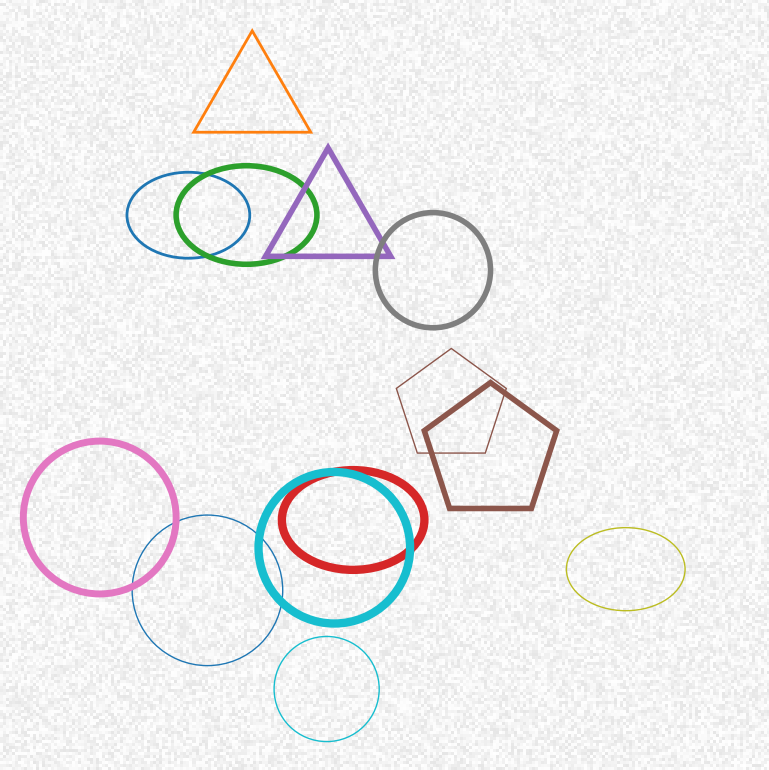[{"shape": "circle", "thickness": 0.5, "radius": 0.49, "center": [0.269, 0.233]}, {"shape": "oval", "thickness": 1, "radius": 0.4, "center": [0.245, 0.72]}, {"shape": "triangle", "thickness": 1, "radius": 0.44, "center": [0.328, 0.872]}, {"shape": "oval", "thickness": 2, "radius": 0.46, "center": [0.32, 0.721]}, {"shape": "oval", "thickness": 3, "radius": 0.46, "center": [0.459, 0.325]}, {"shape": "triangle", "thickness": 2, "radius": 0.47, "center": [0.426, 0.714]}, {"shape": "pentagon", "thickness": 2, "radius": 0.45, "center": [0.637, 0.413]}, {"shape": "pentagon", "thickness": 0.5, "radius": 0.38, "center": [0.586, 0.472]}, {"shape": "circle", "thickness": 2.5, "radius": 0.5, "center": [0.13, 0.328]}, {"shape": "circle", "thickness": 2, "radius": 0.37, "center": [0.562, 0.649]}, {"shape": "oval", "thickness": 0.5, "radius": 0.39, "center": [0.813, 0.261]}, {"shape": "circle", "thickness": 3, "radius": 0.49, "center": [0.434, 0.289]}, {"shape": "circle", "thickness": 0.5, "radius": 0.34, "center": [0.424, 0.105]}]